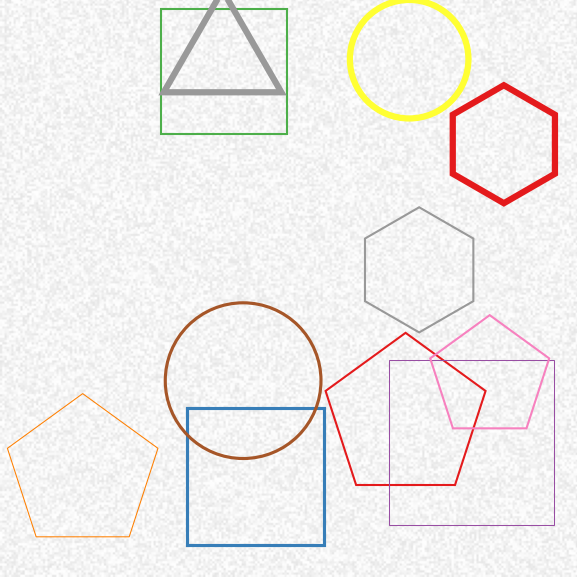[{"shape": "hexagon", "thickness": 3, "radius": 0.51, "center": [0.872, 0.749]}, {"shape": "pentagon", "thickness": 1, "radius": 0.73, "center": [0.702, 0.277]}, {"shape": "square", "thickness": 1.5, "radius": 0.59, "center": [0.443, 0.173]}, {"shape": "square", "thickness": 1, "radius": 0.54, "center": [0.388, 0.875]}, {"shape": "square", "thickness": 0.5, "radius": 0.72, "center": [0.817, 0.233]}, {"shape": "pentagon", "thickness": 0.5, "radius": 0.69, "center": [0.143, 0.18]}, {"shape": "circle", "thickness": 3, "radius": 0.51, "center": [0.708, 0.897]}, {"shape": "circle", "thickness": 1.5, "radius": 0.67, "center": [0.421, 0.34]}, {"shape": "pentagon", "thickness": 1, "radius": 0.54, "center": [0.848, 0.345]}, {"shape": "hexagon", "thickness": 1, "radius": 0.54, "center": [0.726, 0.532]}, {"shape": "triangle", "thickness": 3, "radius": 0.59, "center": [0.385, 0.898]}]